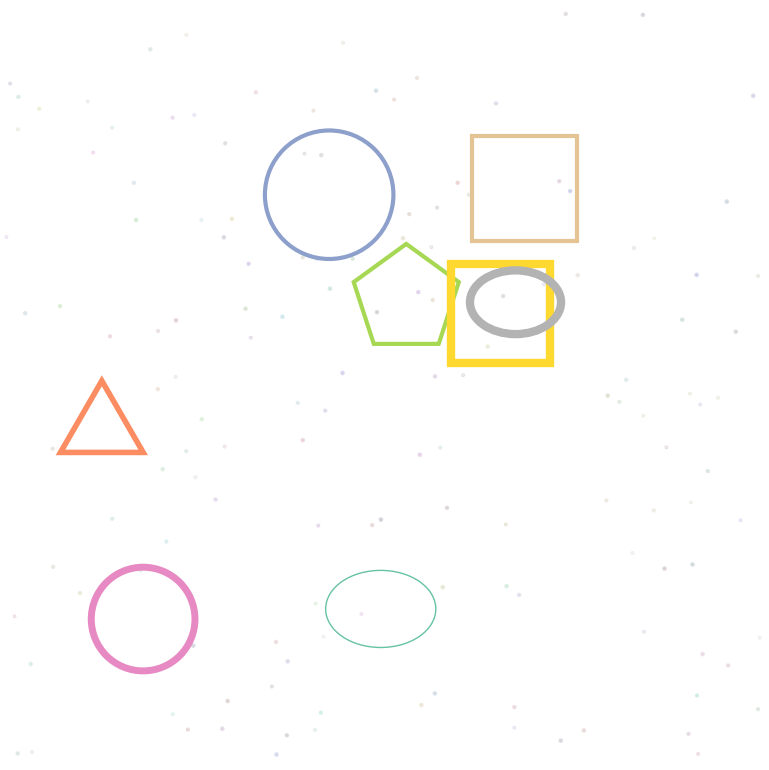[{"shape": "oval", "thickness": 0.5, "radius": 0.36, "center": [0.494, 0.209]}, {"shape": "triangle", "thickness": 2, "radius": 0.31, "center": [0.132, 0.443]}, {"shape": "circle", "thickness": 1.5, "radius": 0.42, "center": [0.427, 0.747]}, {"shape": "circle", "thickness": 2.5, "radius": 0.34, "center": [0.186, 0.196]}, {"shape": "pentagon", "thickness": 1.5, "radius": 0.36, "center": [0.528, 0.611]}, {"shape": "square", "thickness": 3, "radius": 0.32, "center": [0.65, 0.593]}, {"shape": "square", "thickness": 1.5, "radius": 0.34, "center": [0.681, 0.755]}, {"shape": "oval", "thickness": 3, "radius": 0.3, "center": [0.669, 0.607]}]